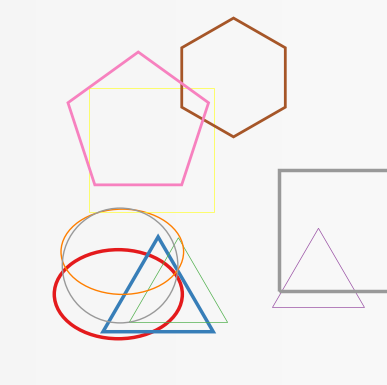[{"shape": "oval", "thickness": 2.5, "radius": 0.83, "center": [0.305, 0.236]}, {"shape": "triangle", "thickness": 2.5, "radius": 0.82, "center": [0.408, 0.221]}, {"shape": "triangle", "thickness": 0.5, "radius": 0.73, "center": [0.46, 0.236]}, {"shape": "triangle", "thickness": 0.5, "radius": 0.69, "center": [0.822, 0.27]}, {"shape": "oval", "thickness": 1, "radius": 0.79, "center": [0.316, 0.346]}, {"shape": "square", "thickness": 0.5, "radius": 0.81, "center": [0.39, 0.611]}, {"shape": "hexagon", "thickness": 2, "radius": 0.77, "center": [0.603, 0.799]}, {"shape": "pentagon", "thickness": 2, "radius": 0.95, "center": [0.357, 0.674]}, {"shape": "square", "thickness": 2.5, "radius": 0.79, "center": [0.877, 0.402]}, {"shape": "circle", "thickness": 1, "radius": 0.75, "center": [0.31, 0.31]}]